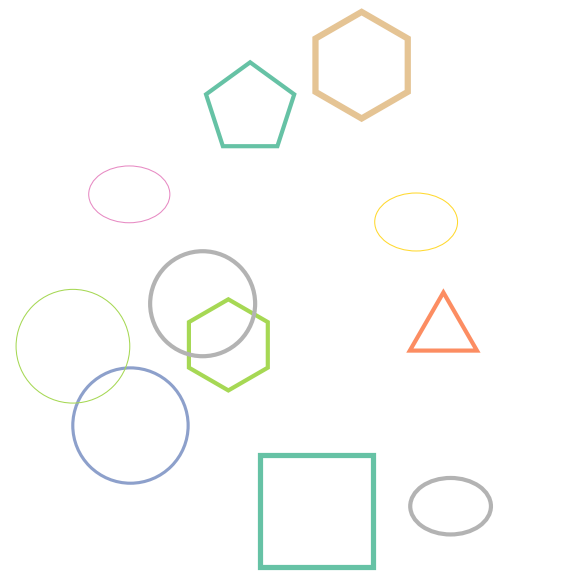[{"shape": "pentagon", "thickness": 2, "radius": 0.4, "center": [0.433, 0.811]}, {"shape": "square", "thickness": 2.5, "radius": 0.49, "center": [0.548, 0.115]}, {"shape": "triangle", "thickness": 2, "radius": 0.34, "center": [0.768, 0.426]}, {"shape": "circle", "thickness": 1.5, "radius": 0.5, "center": [0.226, 0.262]}, {"shape": "oval", "thickness": 0.5, "radius": 0.35, "center": [0.224, 0.663]}, {"shape": "hexagon", "thickness": 2, "radius": 0.39, "center": [0.395, 0.402]}, {"shape": "circle", "thickness": 0.5, "radius": 0.49, "center": [0.126, 0.4]}, {"shape": "oval", "thickness": 0.5, "radius": 0.36, "center": [0.721, 0.615]}, {"shape": "hexagon", "thickness": 3, "radius": 0.46, "center": [0.626, 0.886]}, {"shape": "oval", "thickness": 2, "radius": 0.35, "center": [0.78, 0.123]}, {"shape": "circle", "thickness": 2, "radius": 0.45, "center": [0.351, 0.473]}]